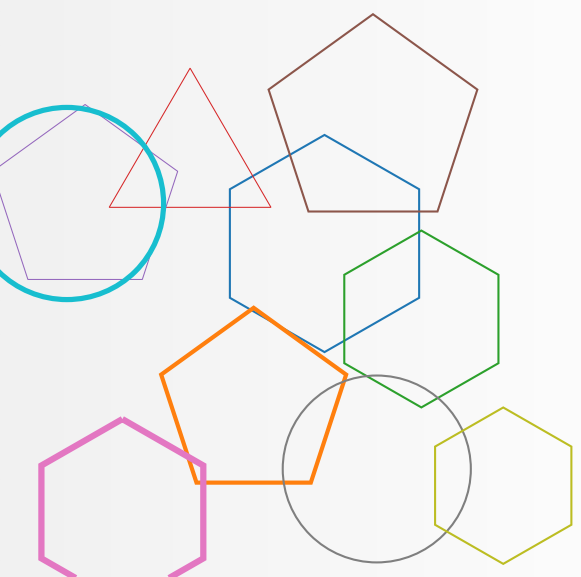[{"shape": "hexagon", "thickness": 1, "radius": 0.94, "center": [0.558, 0.577]}, {"shape": "pentagon", "thickness": 2, "radius": 0.84, "center": [0.436, 0.299]}, {"shape": "hexagon", "thickness": 1, "radius": 0.77, "center": [0.725, 0.447]}, {"shape": "triangle", "thickness": 0.5, "radius": 0.8, "center": [0.327, 0.72]}, {"shape": "pentagon", "thickness": 0.5, "radius": 0.84, "center": [0.146, 0.651]}, {"shape": "pentagon", "thickness": 1, "radius": 0.94, "center": [0.642, 0.786]}, {"shape": "hexagon", "thickness": 3, "radius": 0.8, "center": [0.211, 0.113]}, {"shape": "circle", "thickness": 1, "radius": 0.81, "center": [0.648, 0.187]}, {"shape": "hexagon", "thickness": 1, "radius": 0.68, "center": [0.866, 0.158]}, {"shape": "circle", "thickness": 2.5, "radius": 0.83, "center": [0.115, 0.647]}]